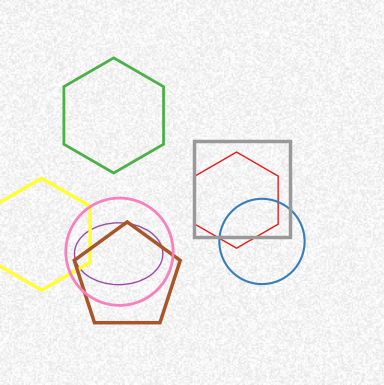[{"shape": "hexagon", "thickness": 1, "radius": 0.62, "center": [0.614, 0.48]}, {"shape": "circle", "thickness": 1.5, "radius": 0.55, "center": [0.68, 0.373]}, {"shape": "hexagon", "thickness": 2, "radius": 0.75, "center": [0.295, 0.7]}, {"shape": "oval", "thickness": 1, "radius": 0.57, "center": [0.308, 0.341]}, {"shape": "hexagon", "thickness": 2.5, "radius": 0.73, "center": [0.108, 0.392]}, {"shape": "pentagon", "thickness": 2.5, "radius": 0.72, "center": [0.33, 0.279]}, {"shape": "circle", "thickness": 2, "radius": 0.7, "center": [0.31, 0.346]}, {"shape": "square", "thickness": 2.5, "radius": 0.63, "center": [0.628, 0.509]}]